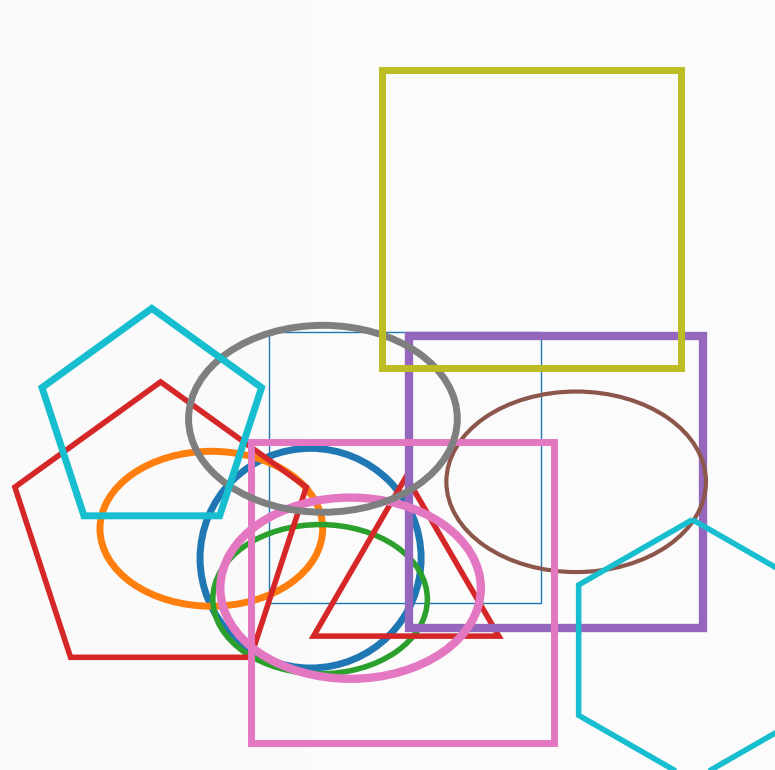[{"shape": "square", "thickness": 0.5, "radius": 0.88, "center": [0.523, 0.393]}, {"shape": "circle", "thickness": 2.5, "radius": 0.71, "center": [0.401, 0.275]}, {"shape": "oval", "thickness": 2.5, "radius": 0.72, "center": [0.273, 0.313]}, {"shape": "oval", "thickness": 2, "radius": 0.69, "center": [0.413, 0.222]}, {"shape": "pentagon", "thickness": 2, "radius": 0.99, "center": [0.207, 0.306]}, {"shape": "triangle", "thickness": 2, "radius": 0.69, "center": [0.524, 0.243]}, {"shape": "square", "thickness": 3, "radius": 0.95, "center": [0.717, 0.374]}, {"shape": "oval", "thickness": 1.5, "radius": 0.84, "center": [0.743, 0.374]}, {"shape": "square", "thickness": 2.5, "radius": 0.98, "center": [0.52, 0.231]}, {"shape": "oval", "thickness": 3, "radius": 0.84, "center": [0.452, 0.236]}, {"shape": "oval", "thickness": 2.5, "radius": 0.87, "center": [0.417, 0.456]}, {"shape": "square", "thickness": 2.5, "radius": 0.97, "center": [0.686, 0.716]}, {"shape": "pentagon", "thickness": 2.5, "radius": 0.74, "center": [0.196, 0.451]}, {"shape": "hexagon", "thickness": 2, "radius": 0.85, "center": [0.893, 0.156]}]